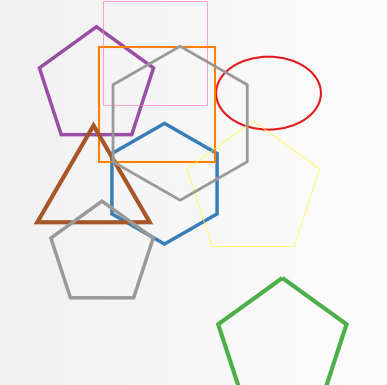[{"shape": "oval", "thickness": 1.5, "radius": 0.68, "center": [0.693, 0.758]}, {"shape": "hexagon", "thickness": 2.5, "radius": 0.78, "center": [0.425, 0.523]}, {"shape": "pentagon", "thickness": 3, "radius": 0.87, "center": [0.729, 0.104]}, {"shape": "pentagon", "thickness": 2.5, "radius": 0.77, "center": [0.249, 0.776]}, {"shape": "square", "thickness": 1.5, "radius": 0.75, "center": [0.405, 0.73]}, {"shape": "pentagon", "thickness": 0.5, "radius": 0.9, "center": [0.654, 0.505]}, {"shape": "triangle", "thickness": 3, "radius": 0.84, "center": [0.241, 0.507]}, {"shape": "square", "thickness": 0.5, "radius": 0.67, "center": [0.399, 0.862]}, {"shape": "pentagon", "thickness": 2.5, "radius": 0.69, "center": [0.263, 0.339]}, {"shape": "hexagon", "thickness": 2, "radius": 1.0, "center": [0.465, 0.68]}]